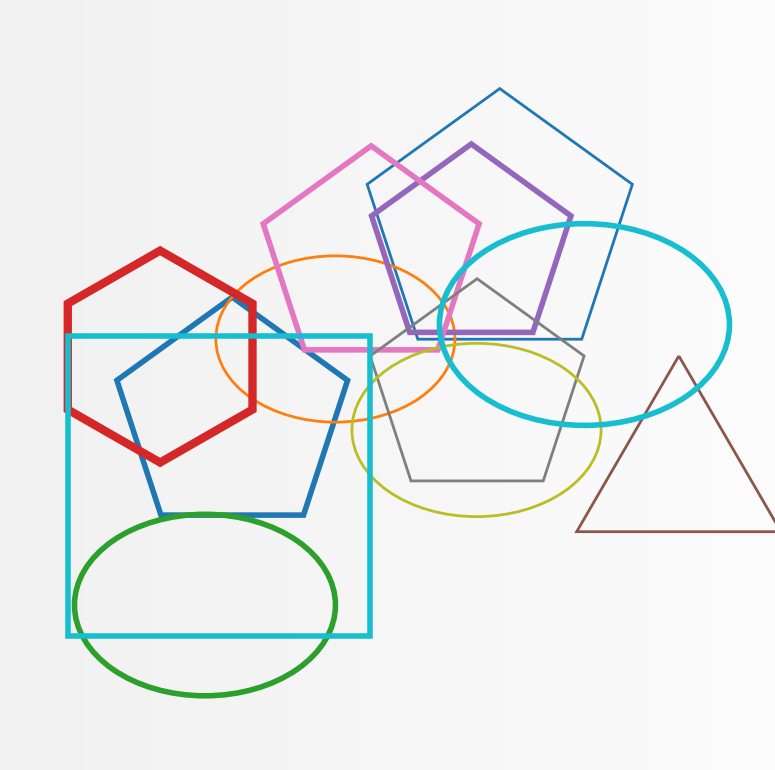[{"shape": "pentagon", "thickness": 2, "radius": 0.78, "center": [0.3, 0.458]}, {"shape": "pentagon", "thickness": 1, "radius": 0.9, "center": [0.645, 0.705]}, {"shape": "oval", "thickness": 1, "radius": 0.77, "center": [0.433, 0.56]}, {"shape": "oval", "thickness": 2, "radius": 0.84, "center": [0.264, 0.214]}, {"shape": "hexagon", "thickness": 3, "radius": 0.69, "center": [0.207, 0.537]}, {"shape": "pentagon", "thickness": 2, "radius": 0.68, "center": [0.608, 0.678]}, {"shape": "triangle", "thickness": 1, "radius": 0.76, "center": [0.876, 0.386]}, {"shape": "pentagon", "thickness": 2, "radius": 0.73, "center": [0.479, 0.664]}, {"shape": "pentagon", "thickness": 1, "radius": 0.73, "center": [0.616, 0.493]}, {"shape": "oval", "thickness": 1, "radius": 0.8, "center": [0.615, 0.442]}, {"shape": "square", "thickness": 2, "radius": 0.97, "center": [0.282, 0.369]}, {"shape": "oval", "thickness": 2, "radius": 0.94, "center": [0.754, 0.579]}]